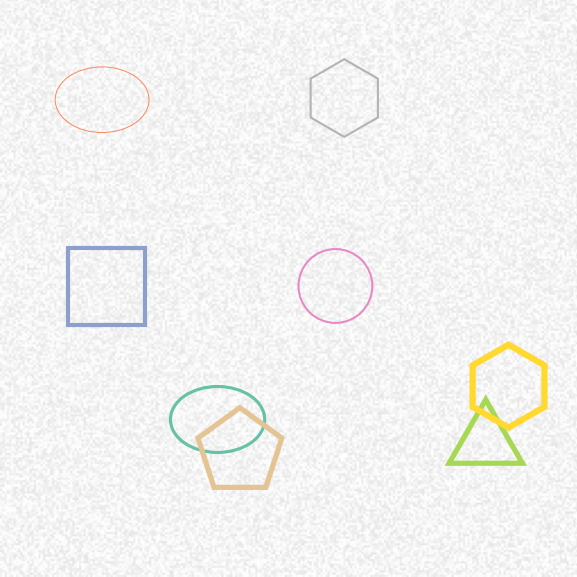[{"shape": "oval", "thickness": 1.5, "radius": 0.41, "center": [0.377, 0.273]}, {"shape": "oval", "thickness": 0.5, "radius": 0.41, "center": [0.177, 0.826]}, {"shape": "square", "thickness": 2, "radius": 0.33, "center": [0.185, 0.503]}, {"shape": "circle", "thickness": 1, "radius": 0.32, "center": [0.581, 0.504]}, {"shape": "triangle", "thickness": 2.5, "radius": 0.37, "center": [0.841, 0.234]}, {"shape": "hexagon", "thickness": 3, "radius": 0.36, "center": [0.881, 0.331]}, {"shape": "pentagon", "thickness": 2.5, "radius": 0.38, "center": [0.415, 0.217]}, {"shape": "hexagon", "thickness": 1, "radius": 0.34, "center": [0.596, 0.829]}]